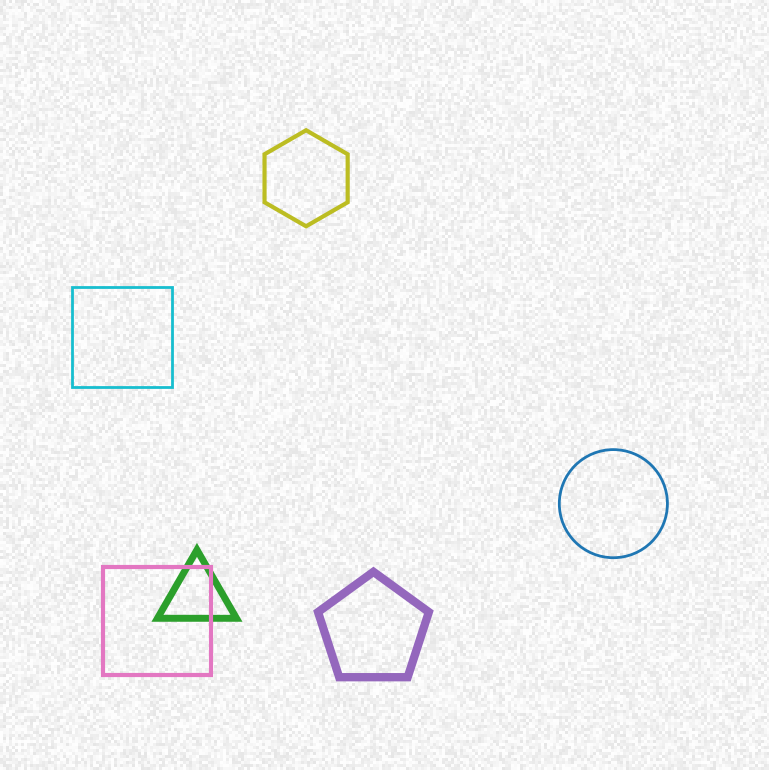[{"shape": "circle", "thickness": 1, "radius": 0.35, "center": [0.797, 0.346]}, {"shape": "triangle", "thickness": 2.5, "radius": 0.3, "center": [0.256, 0.227]}, {"shape": "pentagon", "thickness": 3, "radius": 0.38, "center": [0.485, 0.182]}, {"shape": "square", "thickness": 1.5, "radius": 0.35, "center": [0.204, 0.194]}, {"shape": "hexagon", "thickness": 1.5, "radius": 0.31, "center": [0.398, 0.768]}, {"shape": "square", "thickness": 1, "radius": 0.32, "center": [0.159, 0.562]}]